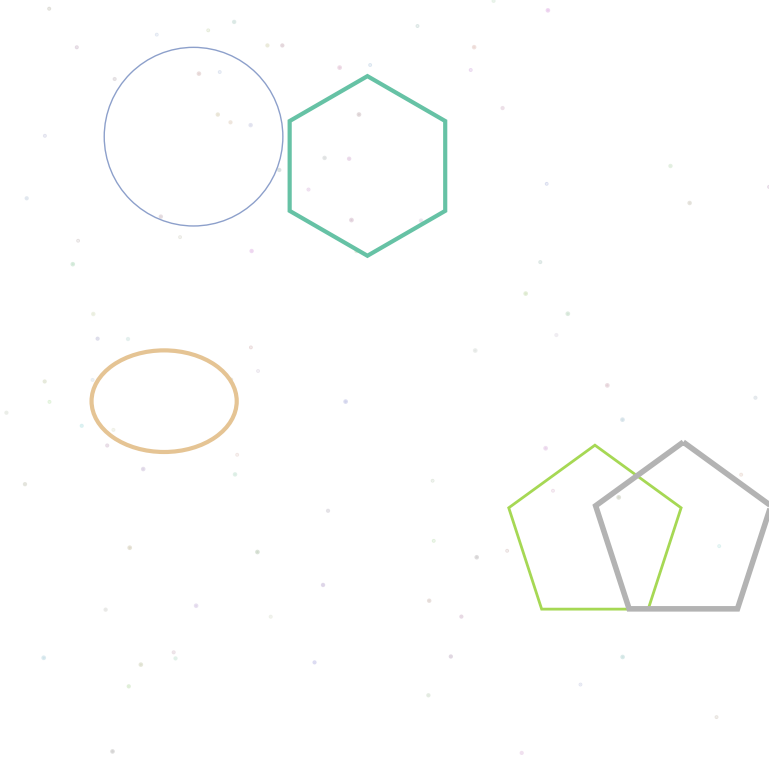[{"shape": "hexagon", "thickness": 1.5, "radius": 0.58, "center": [0.477, 0.784]}, {"shape": "circle", "thickness": 0.5, "radius": 0.58, "center": [0.251, 0.823]}, {"shape": "pentagon", "thickness": 1, "radius": 0.59, "center": [0.773, 0.304]}, {"shape": "oval", "thickness": 1.5, "radius": 0.47, "center": [0.213, 0.479]}, {"shape": "pentagon", "thickness": 2, "radius": 0.6, "center": [0.887, 0.306]}]